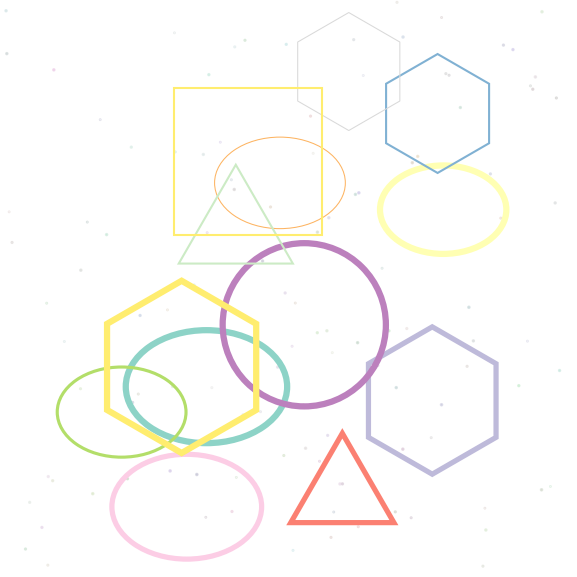[{"shape": "oval", "thickness": 3, "radius": 0.7, "center": [0.358, 0.33]}, {"shape": "oval", "thickness": 3, "radius": 0.55, "center": [0.767, 0.636]}, {"shape": "hexagon", "thickness": 2.5, "radius": 0.64, "center": [0.748, 0.306]}, {"shape": "triangle", "thickness": 2.5, "radius": 0.52, "center": [0.593, 0.146]}, {"shape": "hexagon", "thickness": 1, "radius": 0.51, "center": [0.758, 0.803]}, {"shape": "oval", "thickness": 0.5, "radius": 0.57, "center": [0.485, 0.682]}, {"shape": "oval", "thickness": 1.5, "radius": 0.56, "center": [0.211, 0.286]}, {"shape": "oval", "thickness": 2.5, "radius": 0.65, "center": [0.323, 0.122]}, {"shape": "hexagon", "thickness": 0.5, "radius": 0.51, "center": [0.604, 0.875]}, {"shape": "circle", "thickness": 3, "radius": 0.71, "center": [0.527, 0.437]}, {"shape": "triangle", "thickness": 1, "radius": 0.57, "center": [0.408, 0.6]}, {"shape": "hexagon", "thickness": 3, "radius": 0.75, "center": [0.315, 0.364]}, {"shape": "square", "thickness": 1, "radius": 0.64, "center": [0.43, 0.719]}]